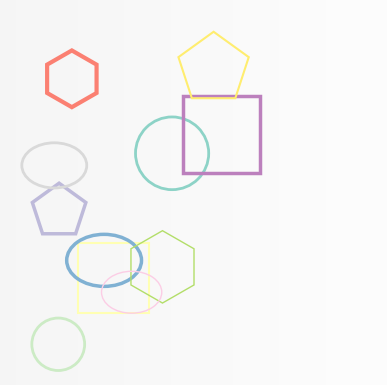[{"shape": "circle", "thickness": 2, "radius": 0.47, "center": [0.444, 0.602]}, {"shape": "square", "thickness": 1.5, "radius": 0.46, "center": [0.292, 0.279]}, {"shape": "pentagon", "thickness": 2.5, "radius": 0.36, "center": [0.153, 0.452]}, {"shape": "hexagon", "thickness": 3, "radius": 0.37, "center": [0.185, 0.795]}, {"shape": "oval", "thickness": 2.5, "radius": 0.48, "center": [0.269, 0.324]}, {"shape": "hexagon", "thickness": 1, "radius": 0.47, "center": [0.419, 0.307]}, {"shape": "oval", "thickness": 1, "radius": 0.39, "center": [0.34, 0.241]}, {"shape": "oval", "thickness": 2, "radius": 0.42, "center": [0.14, 0.57]}, {"shape": "square", "thickness": 2.5, "radius": 0.5, "center": [0.571, 0.651]}, {"shape": "circle", "thickness": 2, "radius": 0.34, "center": [0.15, 0.106]}, {"shape": "pentagon", "thickness": 1.5, "radius": 0.48, "center": [0.551, 0.822]}]